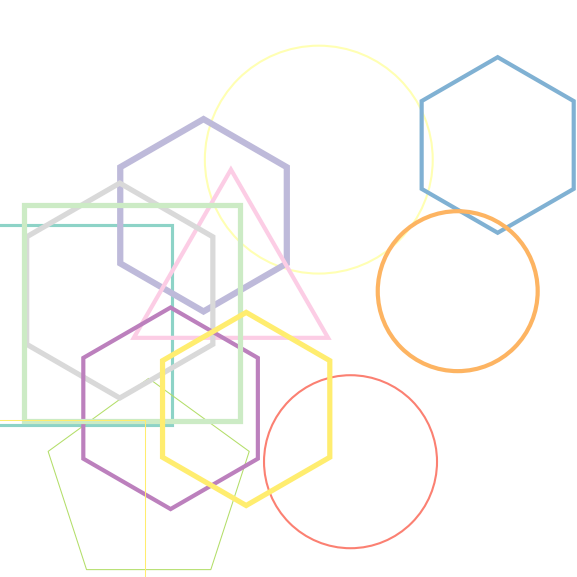[{"shape": "square", "thickness": 1.5, "radius": 0.87, "center": [0.124, 0.436]}, {"shape": "circle", "thickness": 1, "radius": 0.99, "center": [0.552, 0.723]}, {"shape": "hexagon", "thickness": 3, "radius": 0.83, "center": [0.352, 0.626]}, {"shape": "circle", "thickness": 1, "radius": 0.75, "center": [0.607, 0.2]}, {"shape": "hexagon", "thickness": 2, "radius": 0.76, "center": [0.862, 0.748]}, {"shape": "circle", "thickness": 2, "radius": 0.69, "center": [0.793, 0.495]}, {"shape": "pentagon", "thickness": 0.5, "radius": 0.92, "center": [0.257, 0.161]}, {"shape": "triangle", "thickness": 2, "radius": 0.97, "center": [0.4, 0.511]}, {"shape": "hexagon", "thickness": 2.5, "radius": 0.93, "center": [0.207, 0.496]}, {"shape": "hexagon", "thickness": 2, "radius": 0.87, "center": [0.295, 0.292]}, {"shape": "square", "thickness": 2.5, "radius": 0.94, "center": [0.228, 0.458]}, {"shape": "hexagon", "thickness": 2.5, "radius": 0.84, "center": [0.426, 0.291]}, {"shape": "square", "thickness": 0.5, "radius": 0.74, "center": [0.103, 0.124]}]